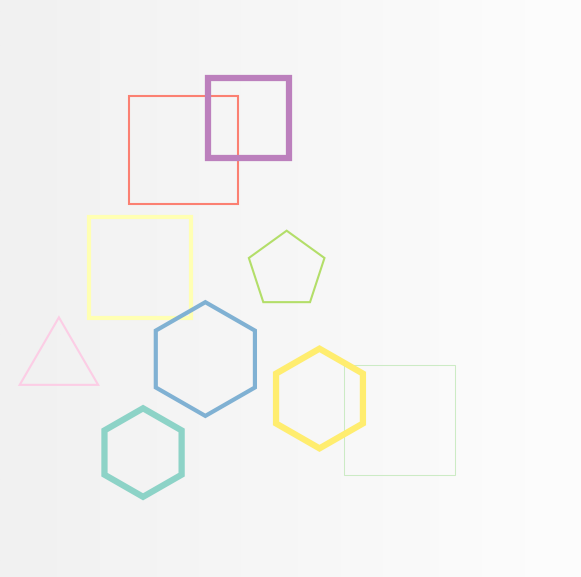[{"shape": "hexagon", "thickness": 3, "radius": 0.38, "center": [0.246, 0.215]}, {"shape": "square", "thickness": 2, "radius": 0.44, "center": [0.241, 0.536]}, {"shape": "square", "thickness": 1, "radius": 0.47, "center": [0.316, 0.739]}, {"shape": "hexagon", "thickness": 2, "radius": 0.49, "center": [0.353, 0.377]}, {"shape": "pentagon", "thickness": 1, "radius": 0.34, "center": [0.493, 0.531]}, {"shape": "triangle", "thickness": 1, "radius": 0.39, "center": [0.101, 0.372]}, {"shape": "square", "thickness": 3, "radius": 0.35, "center": [0.427, 0.795]}, {"shape": "square", "thickness": 0.5, "radius": 0.48, "center": [0.687, 0.273]}, {"shape": "hexagon", "thickness": 3, "radius": 0.43, "center": [0.55, 0.309]}]